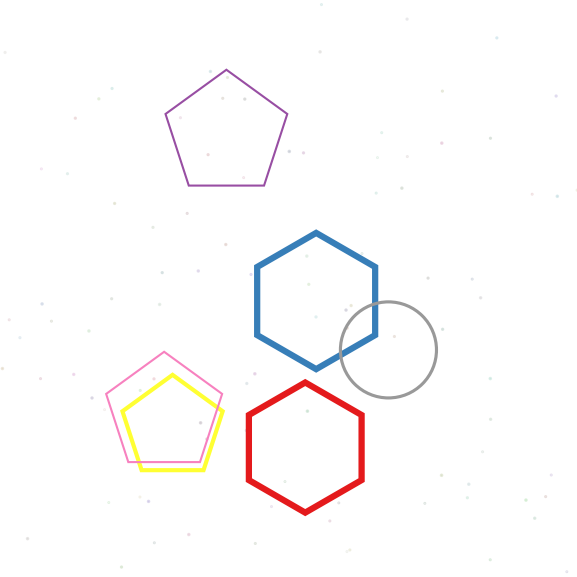[{"shape": "hexagon", "thickness": 3, "radius": 0.56, "center": [0.529, 0.224]}, {"shape": "hexagon", "thickness": 3, "radius": 0.59, "center": [0.547, 0.478]}, {"shape": "pentagon", "thickness": 1, "radius": 0.55, "center": [0.392, 0.767]}, {"shape": "pentagon", "thickness": 2, "radius": 0.46, "center": [0.299, 0.259]}, {"shape": "pentagon", "thickness": 1, "radius": 0.53, "center": [0.284, 0.284]}, {"shape": "circle", "thickness": 1.5, "radius": 0.42, "center": [0.673, 0.393]}]